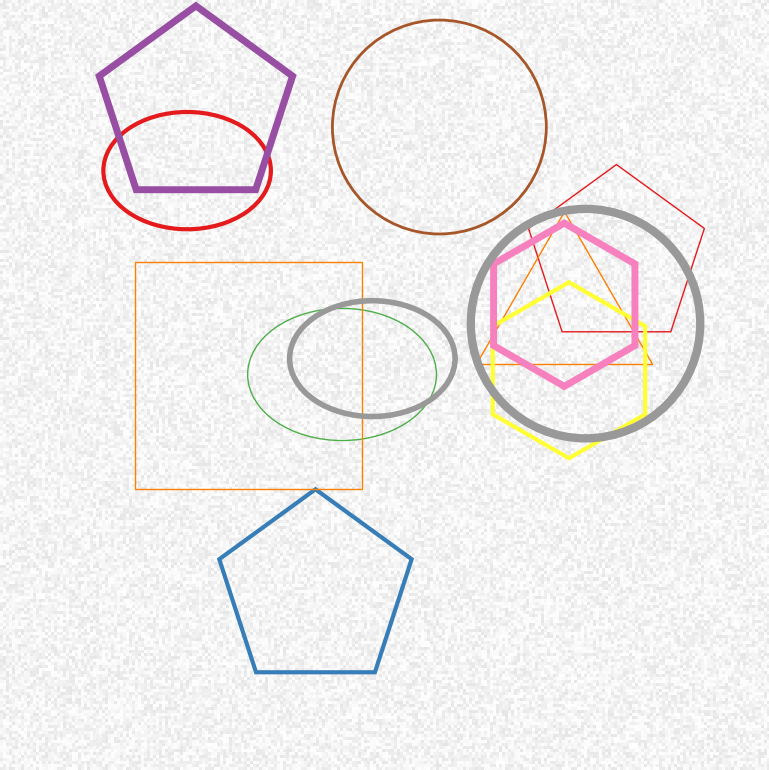[{"shape": "pentagon", "thickness": 0.5, "radius": 0.6, "center": [0.801, 0.666]}, {"shape": "oval", "thickness": 1.5, "radius": 0.54, "center": [0.243, 0.778]}, {"shape": "pentagon", "thickness": 1.5, "radius": 0.66, "center": [0.41, 0.233]}, {"shape": "oval", "thickness": 0.5, "radius": 0.61, "center": [0.444, 0.514]}, {"shape": "pentagon", "thickness": 2.5, "radius": 0.66, "center": [0.254, 0.86]}, {"shape": "triangle", "thickness": 0.5, "radius": 0.66, "center": [0.733, 0.593]}, {"shape": "square", "thickness": 0.5, "radius": 0.74, "center": [0.322, 0.513]}, {"shape": "hexagon", "thickness": 1.5, "radius": 0.57, "center": [0.739, 0.519]}, {"shape": "circle", "thickness": 1, "radius": 0.69, "center": [0.571, 0.835]}, {"shape": "hexagon", "thickness": 2.5, "radius": 0.53, "center": [0.733, 0.604]}, {"shape": "circle", "thickness": 3, "radius": 0.75, "center": [0.76, 0.58]}, {"shape": "oval", "thickness": 2, "radius": 0.54, "center": [0.484, 0.534]}]